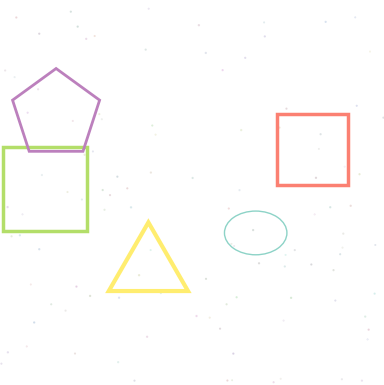[{"shape": "oval", "thickness": 1, "radius": 0.41, "center": [0.664, 0.395]}, {"shape": "square", "thickness": 2.5, "radius": 0.46, "center": [0.812, 0.612]}, {"shape": "square", "thickness": 2.5, "radius": 0.54, "center": [0.117, 0.509]}, {"shape": "pentagon", "thickness": 2, "radius": 0.59, "center": [0.146, 0.703]}, {"shape": "triangle", "thickness": 3, "radius": 0.59, "center": [0.385, 0.304]}]